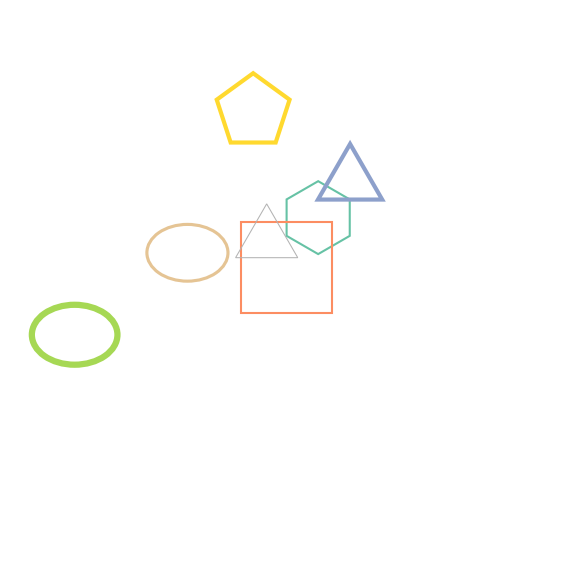[{"shape": "hexagon", "thickness": 1, "radius": 0.32, "center": [0.551, 0.622]}, {"shape": "square", "thickness": 1, "radius": 0.39, "center": [0.496, 0.536]}, {"shape": "triangle", "thickness": 2, "radius": 0.32, "center": [0.606, 0.686]}, {"shape": "oval", "thickness": 3, "radius": 0.37, "center": [0.129, 0.42]}, {"shape": "pentagon", "thickness": 2, "radius": 0.33, "center": [0.438, 0.806]}, {"shape": "oval", "thickness": 1.5, "radius": 0.35, "center": [0.325, 0.561]}, {"shape": "triangle", "thickness": 0.5, "radius": 0.31, "center": [0.462, 0.584]}]